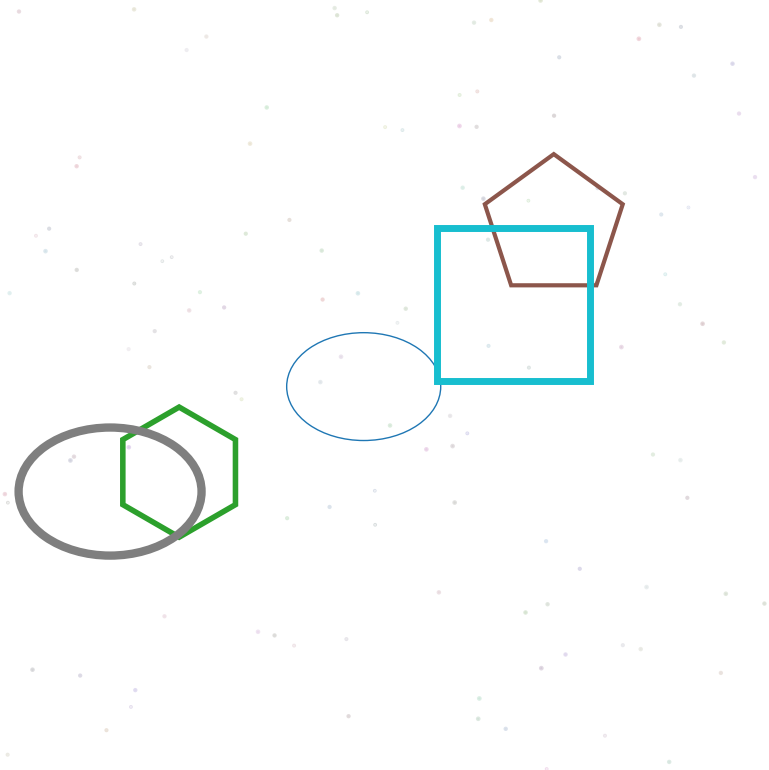[{"shape": "oval", "thickness": 0.5, "radius": 0.5, "center": [0.472, 0.498]}, {"shape": "hexagon", "thickness": 2, "radius": 0.42, "center": [0.233, 0.387]}, {"shape": "pentagon", "thickness": 1.5, "radius": 0.47, "center": [0.719, 0.706]}, {"shape": "oval", "thickness": 3, "radius": 0.59, "center": [0.143, 0.362]}, {"shape": "square", "thickness": 2.5, "radius": 0.5, "center": [0.667, 0.605]}]